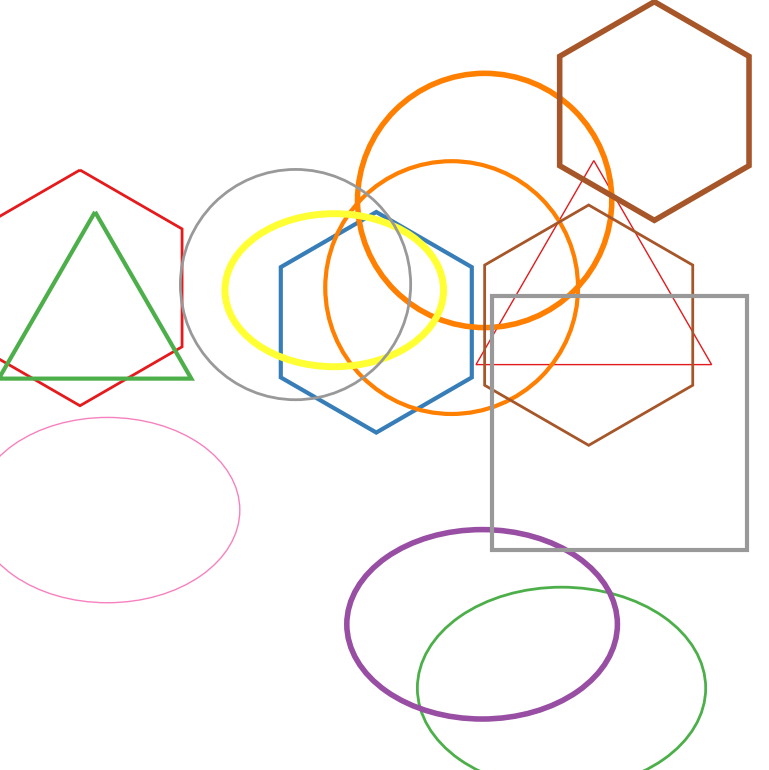[{"shape": "triangle", "thickness": 0.5, "radius": 0.88, "center": [0.771, 0.615]}, {"shape": "hexagon", "thickness": 1, "radius": 0.77, "center": [0.104, 0.626]}, {"shape": "hexagon", "thickness": 1.5, "radius": 0.72, "center": [0.489, 0.581]}, {"shape": "triangle", "thickness": 1.5, "radius": 0.72, "center": [0.123, 0.58]}, {"shape": "oval", "thickness": 1, "radius": 0.94, "center": [0.729, 0.106]}, {"shape": "oval", "thickness": 2, "radius": 0.88, "center": [0.626, 0.189]}, {"shape": "circle", "thickness": 1.5, "radius": 0.82, "center": [0.587, 0.627]}, {"shape": "circle", "thickness": 2, "radius": 0.83, "center": [0.629, 0.74]}, {"shape": "oval", "thickness": 2.5, "radius": 0.71, "center": [0.434, 0.623]}, {"shape": "hexagon", "thickness": 1, "radius": 0.78, "center": [0.765, 0.578]}, {"shape": "hexagon", "thickness": 2, "radius": 0.71, "center": [0.85, 0.856]}, {"shape": "oval", "thickness": 0.5, "radius": 0.86, "center": [0.14, 0.338]}, {"shape": "square", "thickness": 1.5, "radius": 0.83, "center": [0.805, 0.451]}, {"shape": "circle", "thickness": 1, "radius": 0.75, "center": [0.384, 0.63]}]